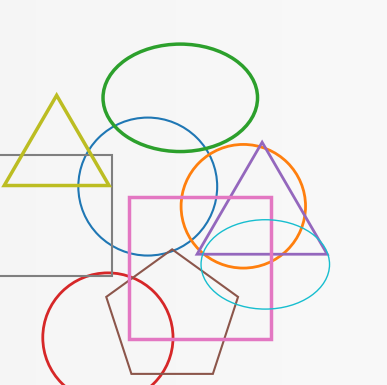[{"shape": "circle", "thickness": 1.5, "radius": 0.9, "center": [0.381, 0.515]}, {"shape": "circle", "thickness": 2, "radius": 0.8, "center": [0.628, 0.464]}, {"shape": "oval", "thickness": 2.5, "radius": 1.0, "center": [0.465, 0.746]}, {"shape": "circle", "thickness": 2, "radius": 0.84, "center": [0.278, 0.123]}, {"shape": "triangle", "thickness": 2, "radius": 0.97, "center": [0.676, 0.437]}, {"shape": "pentagon", "thickness": 1.5, "radius": 0.89, "center": [0.444, 0.174]}, {"shape": "square", "thickness": 2.5, "radius": 0.92, "center": [0.516, 0.304]}, {"shape": "square", "thickness": 1.5, "radius": 0.79, "center": [0.131, 0.44]}, {"shape": "triangle", "thickness": 2.5, "radius": 0.78, "center": [0.146, 0.596]}, {"shape": "oval", "thickness": 1, "radius": 0.83, "center": [0.685, 0.313]}]